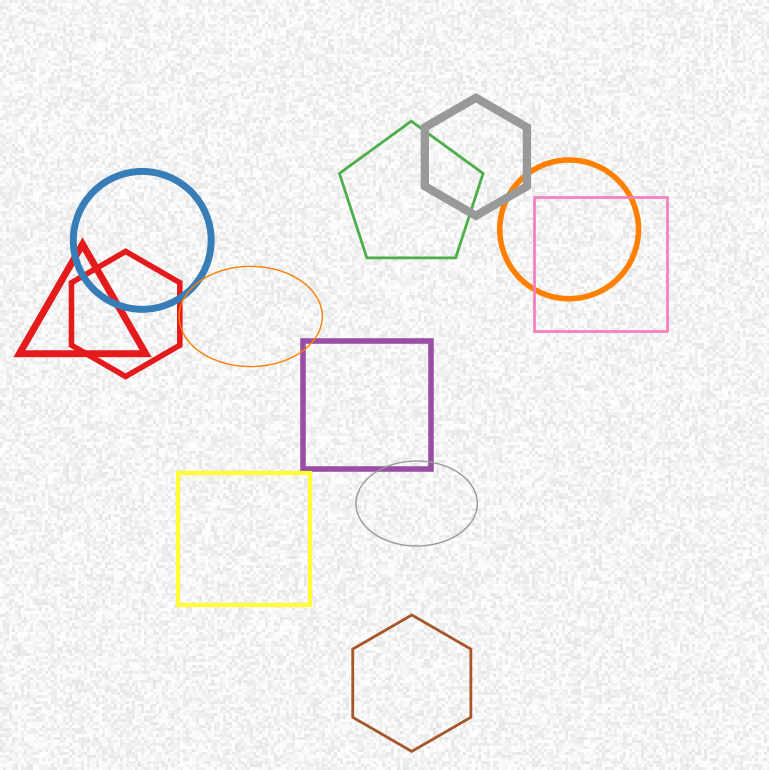[{"shape": "hexagon", "thickness": 2, "radius": 0.41, "center": [0.163, 0.592]}, {"shape": "triangle", "thickness": 2.5, "radius": 0.47, "center": [0.107, 0.588]}, {"shape": "circle", "thickness": 2.5, "radius": 0.45, "center": [0.185, 0.688]}, {"shape": "pentagon", "thickness": 1, "radius": 0.49, "center": [0.534, 0.744]}, {"shape": "square", "thickness": 2, "radius": 0.42, "center": [0.477, 0.474]}, {"shape": "circle", "thickness": 2, "radius": 0.45, "center": [0.739, 0.702]}, {"shape": "oval", "thickness": 0.5, "radius": 0.46, "center": [0.326, 0.589]}, {"shape": "square", "thickness": 1.5, "radius": 0.43, "center": [0.317, 0.3]}, {"shape": "hexagon", "thickness": 1, "radius": 0.44, "center": [0.535, 0.113]}, {"shape": "square", "thickness": 1, "radius": 0.43, "center": [0.78, 0.657]}, {"shape": "oval", "thickness": 0.5, "radius": 0.39, "center": [0.541, 0.346]}, {"shape": "hexagon", "thickness": 3, "radius": 0.38, "center": [0.618, 0.796]}]